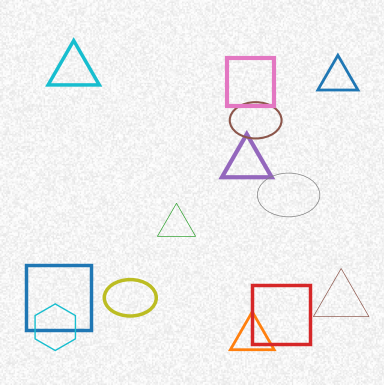[{"shape": "square", "thickness": 2.5, "radius": 0.42, "center": [0.151, 0.228]}, {"shape": "triangle", "thickness": 2, "radius": 0.3, "center": [0.878, 0.796]}, {"shape": "triangle", "thickness": 2, "radius": 0.33, "center": [0.655, 0.124]}, {"shape": "triangle", "thickness": 0.5, "radius": 0.29, "center": [0.458, 0.415]}, {"shape": "square", "thickness": 2.5, "radius": 0.38, "center": [0.73, 0.183]}, {"shape": "triangle", "thickness": 3, "radius": 0.37, "center": [0.641, 0.577]}, {"shape": "triangle", "thickness": 0.5, "radius": 0.42, "center": [0.886, 0.219]}, {"shape": "oval", "thickness": 1.5, "radius": 0.34, "center": [0.664, 0.687]}, {"shape": "square", "thickness": 3, "radius": 0.31, "center": [0.65, 0.787]}, {"shape": "oval", "thickness": 0.5, "radius": 0.41, "center": [0.75, 0.494]}, {"shape": "oval", "thickness": 2.5, "radius": 0.34, "center": [0.338, 0.227]}, {"shape": "hexagon", "thickness": 1, "radius": 0.3, "center": [0.144, 0.15]}, {"shape": "triangle", "thickness": 2.5, "radius": 0.38, "center": [0.191, 0.818]}]